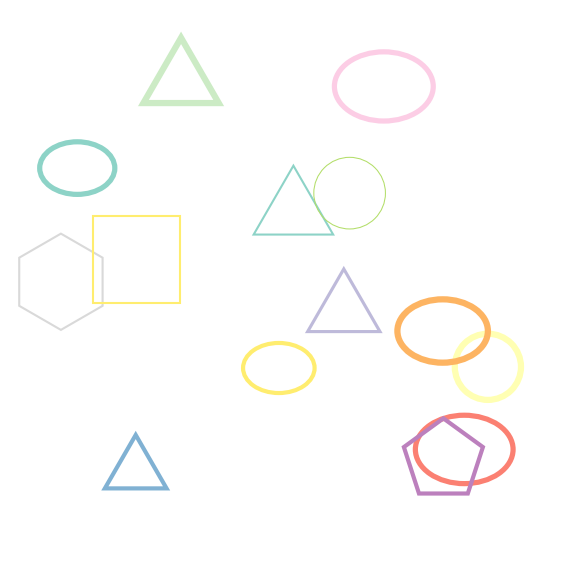[{"shape": "oval", "thickness": 2.5, "radius": 0.33, "center": [0.134, 0.708]}, {"shape": "triangle", "thickness": 1, "radius": 0.4, "center": [0.508, 0.633]}, {"shape": "circle", "thickness": 3, "radius": 0.29, "center": [0.845, 0.364]}, {"shape": "triangle", "thickness": 1.5, "radius": 0.36, "center": [0.595, 0.461]}, {"shape": "oval", "thickness": 2.5, "radius": 0.42, "center": [0.804, 0.221]}, {"shape": "triangle", "thickness": 2, "radius": 0.31, "center": [0.235, 0.184]}, {"shape": "oval", "thickness": 3, "radius": 0.39, "center": [0.766, 0.426]}, {"shape": "circle", "thickness": 0.5, "radius": 0.31, "center": [0.605, 0.665]}, {"shape": "oval", "thickness": 2.5, "radius": 0.43, "center": [0.665, 0.849]}, {"shape": "hexagon", "thickness": 1, "radius": 0.42, "center": [0.105, 0.511]}, {"shape": "pentagon", "thickness": 2, "radius": 0.36, "center": [0.768, 0.203]}, {"shape": "triangle", "thickness": 3, "radius": 0.38, "center": [0.314, 0.858]}, {"shape": "square", "thickness": 1, "radius": 0.38, "center": [0.236, 0.549]}, {"shape": "oval", "thickness": 2, "radius": 0.31, "center": [0.483, 0.362]}]